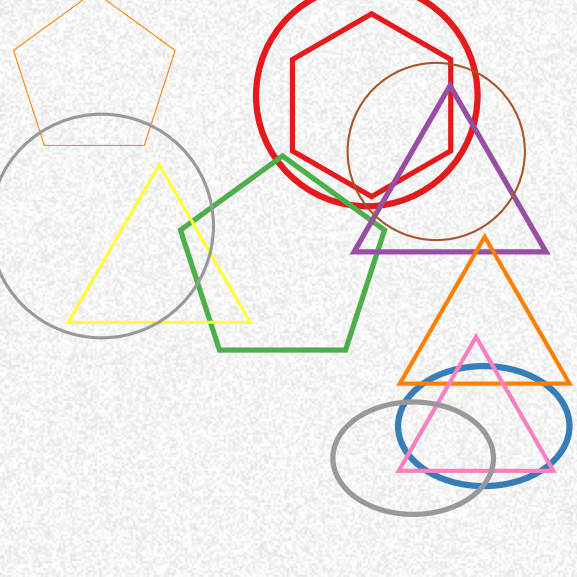[{"shape": "hexagon", "thickness": 2.5, "radius": 0.79, "center": [0.643, 0.817]}, {"shape": "circle", "thickness": 3, "radius": 0.96, "center": [0.635, 0.834]}, {"shape": "oval", "thickness": 3, "radius": 0.74, "center": [0.838, 0.261]}, {"shape": "pentagon", "thickness": 2.5, "radius": 0.93, "center": [0.489, 0.543]}, {"shape": "triangle", "thickness": 2.5, "radius": 0.96, "center": [0.779, 0.659]}, {"shape": "triangle", "thickness": 2, "radius": 0.85, "center": [0.839, 0.42]}, {"shape": "pentagon", "thickness": 0.5, "radius": 0.74, "center": [0.163, 0.866]}, {"shape": "triangle", "thickness": 1.5, "radius": 0.91, "center": [0.276, 0.532]}, {"shape": "circle", "thickness": 1, "radius": 0.77, "center": [0.755, 0.737]}, {"shape": "triangle", "thickness": 2, "radius": 0.77, "center": [0.824, 0.261]}, {"shape": "oval", "thickness": 2.5, "radius": 0.7, "center": [0.715, 0.206]}, {"shape": "circle", "thickness": 1.5, "radius": 0.97, "center": [0.176, 0.608]}]